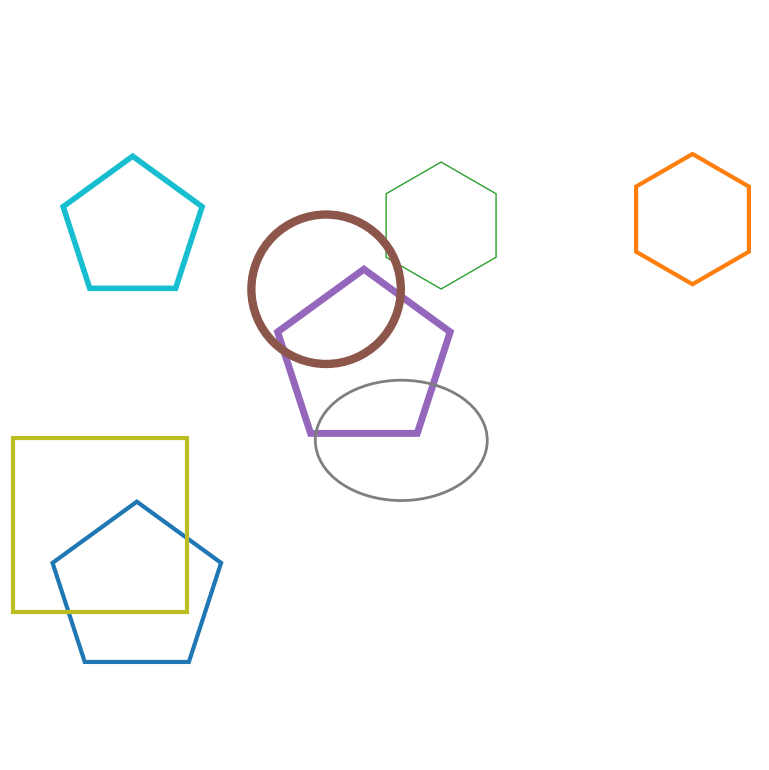[{"shape": "pentagon", "thickness": 1.5, "radius": 0.58, "center": [0.178, 0.233]}, {"shape": "hexagon", "thickness": 1.5, "radius": 0.42, "center": [0.899, 0.715]}, {"shape": "hexagon", "thickness": 0.5, "radius": 0.41, "center": [0.573, 0.707]}, {"shape": "pentagon", "thickness": 2.5, "radius": 0.59, "center": [0.473, 0.532]}, {"shape": "circle", "thickness": 3, "radius": 0.49, "center": [0.424, 0.624]}, {"shape": "oval", "thickness": 1, "radius": 0.56, "center": [0.521, 0.428]}, {"shape": "square", "thickness": 1.5, "radius": 0.56, "center": [0.13, 0.318]}, {"shape": "pentagon", "thickness": 2, "radius": 0.47, "center": [0.172, 0.702]}]